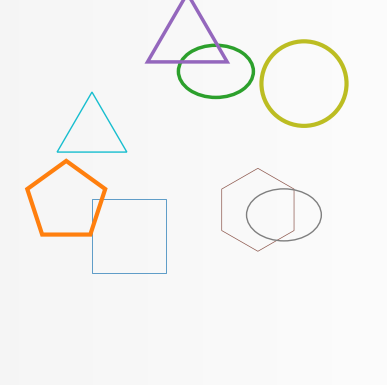[{"shape": "square", "thickness": 0.5, "radius": 0.48, "center": [0.333, 0.386]}, {"shape": "pentagon", "thickness": 3, "radius": 0.53, "center": [0.171, 0.476]}, {"shape": "oval", "thickness": 2.5, "radius": 0.48, "center": [0.557, 0.815]}, {"shape": "triangle", "thickness": 2.5, "radius": 0.59, "center": [0.483, 0.899]}, {"shape": "hexagon", "thickness": 0.5, "radius": 0.54, "center": [0.666, 0.455]}, {"shape": "oval", "thickness": 1, "radius": 0.48, "center": [0.733, 0.442]}, {"shape": "circle", "thickness": 3, "radius": 0.55, "center": [0.785, 0.783]}, {"shape": "triangle", "thickness": 1, "radius": 0.52, "center": [0.237, 0.657]}]